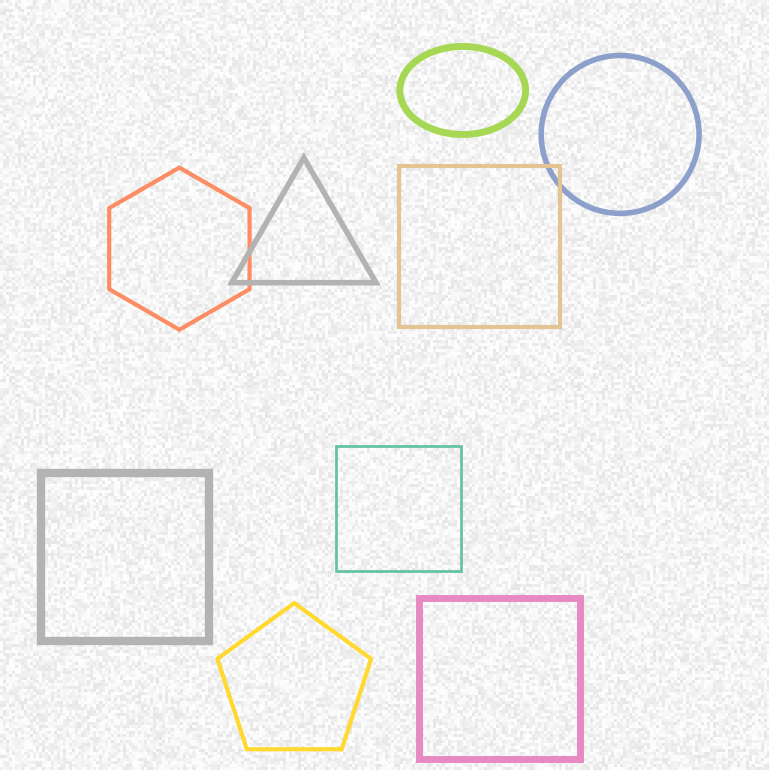[{"shape": "square", "thickness": 1, "radius": 0.41, "center": [0.518, 0.34]}, {"shape": "hexagon", "thickness": 1.5, "radius": 0.53, "center": [0.233, 0.677]}, {"shape": "circle", "thickness": 2, "radius": 0.51, "center": [0.805, 0.825]}, {"shape": "square", "thickness": 2.5, "radius": 0.52, "center": [0.649, 0.119]}, {"shape": "oval", "thickness": 2.5, "radius": 0.41, "center": [0.601, 0.882]}, {"shape": "pentagon", "thickness": 1.5, "radius": 0.52, "center": [0.382, 0.112]}, {"shape": "square", "thickness": 1.5, "radius": 0.52, "center": [0.623, 0.68]}, {"shape": "triangle", "thickness": 2, "radius": 0.54, "center": [0.395, 0.687]}, {"shape": "square", "thickness": 3, "radius": 0.55, "center": [0.162, 0.277]}]